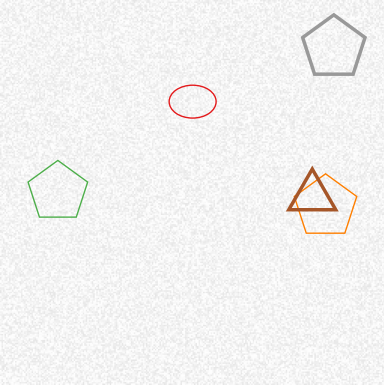[{"shape": "oval", "thickness": 1, "radius": 0.3, "center": [0.5, 0.736]}, {"shape": "pentagon", "thickness": 1, "radius": 0.41, "center": [0.15, 0.502]}, {"shape": "pentagon", "thickness": 1, "radius": 0.43, "center": [0.846, 0.463]}, {"shape": "triangle", "thickness": 2.5, "radius": 0.35, "center": [0.811, 0.49]}, {"shape": "pentagon", "thickness": 2.5, "radius": 0.43, "center": [0.867, 0.876]}]